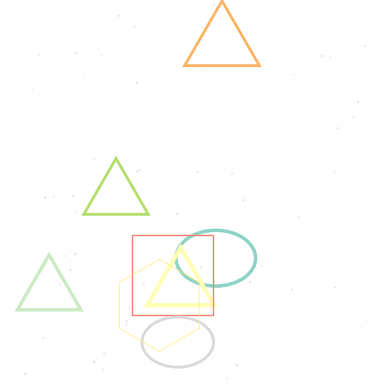[{"shape": "oval", "thickness": 2.5, "radius": 0.52, "center": [0.561, 0.329]}, {"shape": "triangle", "thickness": 3, "radius": 0.5, "center": [0.47, 0.257]}, {"shape": "square", "thickness": 1, "radius": 0.52, "center": [0.449, 0.286]}, {"shape": "triangle", "thickness": 2, "radius": 0.56, "center": [0.577, 0.886]}, {"shape": "triangle", "thickness": 2, "radius": 0.48, "center": [0.301, 0.492]}, {"shape": "oval", "thickness": 2, "radius": 0.46, "center": [0.462, 0.111]}, {"shape": "triangle", "thickness": 2.5, "radius": 0.48, "center": [0.128, 0.243]}, {"shape": "hexagon", "thickness": 0.5, "radius": 0.6, "center": [0.414, 0.207]}]